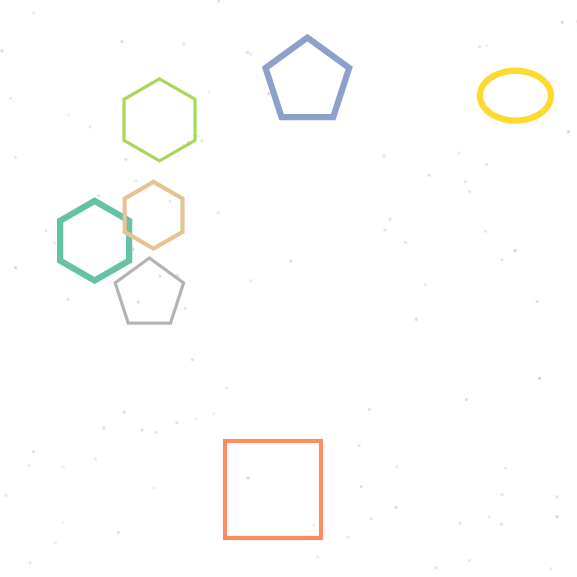[{"shape": "hexagon", "thickness": 3, "radius": 0.34, "center": [0.164, 0.582]}, {"shape": "square", "thickness": 2, "radius": 0.42, "center": [0.473, 0.151]}, {"shape": "pentagon", "thickness": 3, "radius": 0.38, "center": [0.532, 0.858]}, {"shape": "hexagon", "thickness": 1.5, "radius": 0.36, "center": [0.276, 0.792]}, {"shape": "oval", "thickness": 3, "radius": 0.31, "center": [0.893, 0.833]}, {"shape": "hexagon", "thickness": 2, "radius": 0.29, "center": [0.266, 0.626]}, {"shape": "pentagon", "thickness": 1.5, "radius": 0.31, "center": [0.259, 0.49]}]